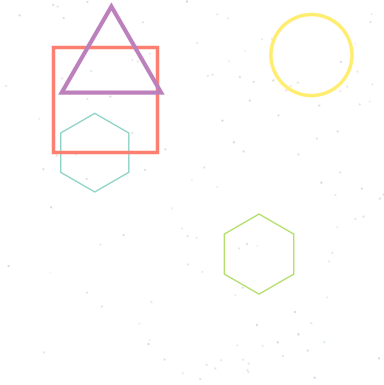[{"shape": "hexagon", "thickness": 1, "radius": 0.51, "center": [0.246, 0.603]}, {"shape": "square", "thickness": 2.5, "radius": 0.68, "center": [0.273, 0.742]}, {"shape": "hexagon", "thickness": 1, "radius": 0.52, "center": [0.673, 0.34]}, {"shape": "triangle", "thickness": 3, "radius": 0.75, "center": [0.289, 0.834]}, {"shape": "circle", "thickness": 2.5, "radius": 0.53, "center": [0.809, 0.857]}]